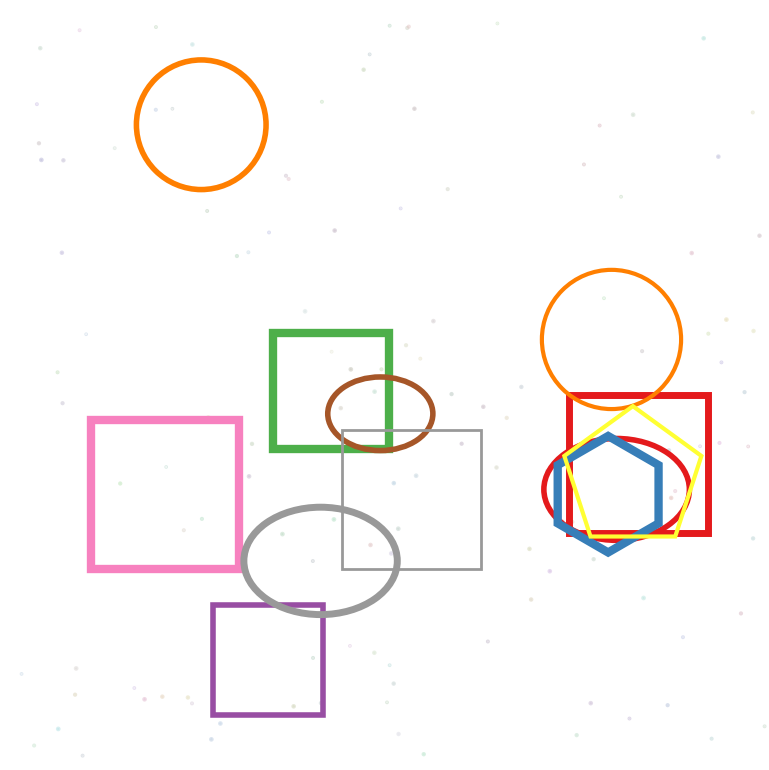[{"shape": "square", "thickness": 2.5, "radius": 0.45, "center": [0.829, 0.397]}, {"shape": "oval", "thickness": 2, "radius": 0.47, "center": [0.801, 0.364]}, {"shape": "hexagon", "thickness": 3, "radius": 0.38, "center": [0.79, 0.358]}, {"shape": "square", "thickness": 3, "radius": 0.38, "center": [0.43, 0.493]}, {"shape": "square", "thickness": 2, "radius": 0.36, "center": [0.348, 0.143]}, {"shape": "circle", "thickness": 1.5, "radius": 0.45, "center": [0.794, 0.559]}, {"shape": "circle", "thickness": 2, "radius": 0.42, "center": [0.261, 0.838]}, {"shape": "pentagon", "thickness": 1.5, "radius": 0.47, "center": [0.822, 0.379]}, {"shape": "oval", "thickness": 2, "radius": 0.34, "center": [0.494, 0.463]}, {"shape": "square", "thickness": 3, "radius": 0.48, "center": [0.214, 0.358]}, {"shape": "square", "thickness": 1, "radius": 0.45, "center": [0.534, 0.352]}, {"shape": "oval", "thickness": 2.5, "radius": 0.5, "center": [0.416, 0.272]}]